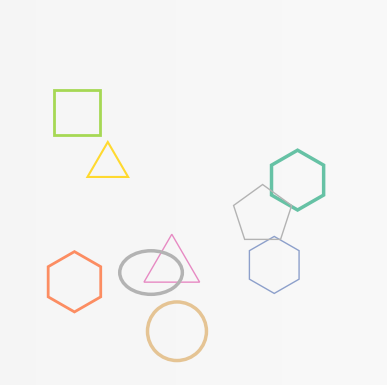[{"shape": "hexagon", "thickness": 2.5, "radius": 0.39, "center": [0.768, 0.532]}, {"shape": "hexagon", "thickness": 2, "radius": 0.39, "center": [0.192, 0.268]}, {"shape": "hexagon", "thickness": 1, "radius": 0.37, "center": [0.708, 0.312]}, {"shape": "triangle", "thickness": 1, "radius": 0.41, "center": [0.443, 0.309]}, {"shape": "square", "thickness": 2, "radius": 0.29, "center": [0.199, 0.708]}, {"shape": "triangle", "thickness": 1.5, "radius": 0.3, "center": [0.278, 0.571]}, {"shape": "circle", "thickness": 2.5, "radius": 0.38, "center": [0.457, 0.14]}, {"shape": "oval", "thickness": 2.5, "radius": 0.4, "center": [0.39, 0.292]}, {"shape": "pentagon", "thickness": 1, "radius": 0.39, "center": [0.678, 0.442]}]